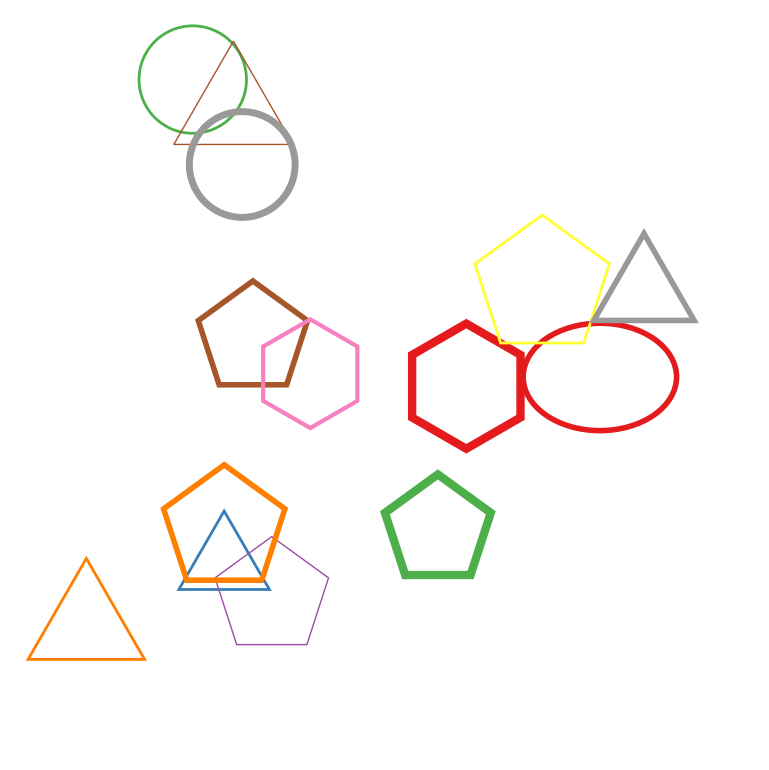[{"shape": "oval", "thickness": 2, "radius": 0.5, "center": [0.779, 0.51]}, {"shape": "hexagon", "thickness": 3, "radius": 0.41, "center": [0.606, 0.498]}, {"shape": "triangle", "thickness": 1, "radius": 0.34, "center": [0.291, 0.268]}, {"shape": "pentagon", "thickness": 3, "radius": 0.36, "center": [0.569, 0.312]}, {"shape": "circle", "thickness": 1, "radius": 0.35, "center": [0.25, 0.897]}, {"shape": "pentagon", "thickness": 0.5, "radius": 0.39, "center": [0.353, 0.226]}, {"shape": "pentagon", "thickness": 2, "radius": 0.41, "center": [0.291, 0.314]}, {"shape": "triangle", "thickness": 1, "radius": 0.44, "center": [0.112, 0.187]}, {"shape": "pentagon", "thickness": 1, "radius": 0.46, "center": [0.704, 0.629]}, {"shape": "pentagon", "thickness": 2, "radius": 0.37, "center": [0.328, 0.561]}, {"shape": "triangle", "thickness": 0.5, "radius": 0.45, "center": [0.303, 0.857]}, {"shape": "hexagon", "thickness": 1.5, "radius": 0.35, "center": [0.403, 0.515]}, {"shape": "circle", "thickness": 2.5, "radius": 0.34, "center": [0.315, 0.786]}, {"shape": "triangle", "thickness": 2, "radius": 0.38, "center": [0.836, 0.621]}]